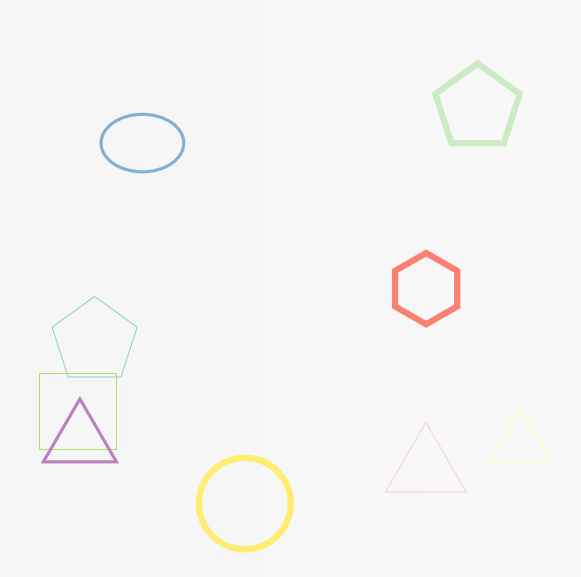[{"shape": "pentagon", "thickness": 0.5, "radius": 0.39, "center": [0.163, 0.409]}, {"shape": "triangle", "thickness": 0.5, "radius": 0.3, "center": [0.896, 0.23]}, {"shape": "hexagon", "thickness": 3, "radius": 0.31, "center": [0.733, 0.499]}, {"shape": "oval", "thickness": 1.5, "radius": 0.36, "center": [0.245, 0.751]}, {"shape": "square", "thickness": 0.5, "radius": 0.33, "center": [0.134, 0.288]}, {"shape": "triangle", "thickness": 0.5, "radius": 0.4, "center": [0.733, 0.187]}, {"shape": "triangle", "thickness": 1.5, "radius": 0.36, "center": [0.137, 0.236]}, {"shape": "pentagon", "thickness": 3, "radius": 0.38, "center": [0.822, 0.813]}, {"shape": "circle", "thickness": 3, "radius": 0.4, "center": [0.421, 0.127]}]